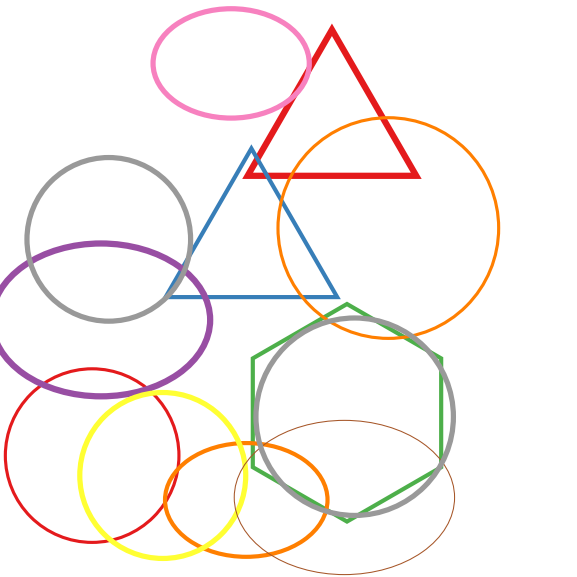[{"shape": "triangle", "thickness": 3, "radius": 0.84, "center": [0.575, 0.779]}, {"shape": "circle", "thickness": 1.5, "radius": 0.75, "center": [0.16, 0.21]}, {"shape": "triangle", "thickness": 2, "radius": 0.86, "center": [0.435, 0.57]}, {"shape": "hexagon", "thickness": 2, "radius": 0.94, "center": [0.601, 0.284]}, {"shape": "oval", "thickness": 3, "radius": 0.95, "center": [0.175, 0.445]}, {"shape": "oval", "thickness": 2, "radius": 0.7, "center": [0.426, 0.133]}, {"shape": "circle", "thickness": 1.5, "radius": 0.96, "center": [0.672, 0.604]}, {"shape": "circle", "thickness": 2.5, "radius": 0.72, "center": [0.282, 0.176]}, {"shape": "oval", "thickness": 0.5, "radius": 0.95, "center": [0.596, 0.138]}, {"shape": "oval", "thickness": 2.5, "radius": 0.68, "center": [0.4, 0.889]}, {"shape": "circle", "thickness": 2.5, "radius": 0.71, "center": [0.188, 0.585]}, {"shape": "circle", "thickness": 2.5, "radius": 0.85, "center": [0.614, 0.278]}]